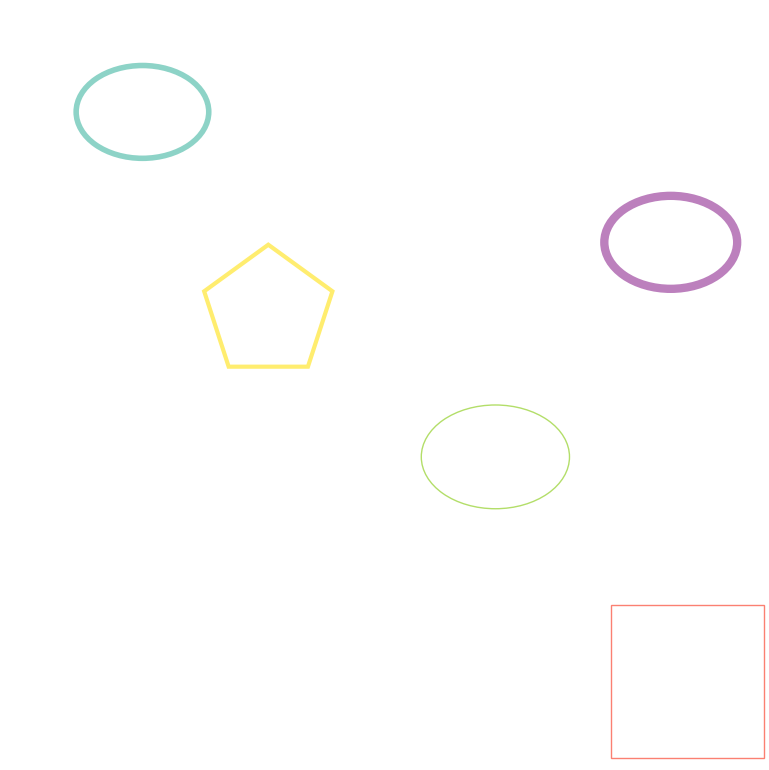[{"shape": "oval", "thickness": 2, "radius": 0.43, "center": [0.185, 0.855]}, {"shape": "square", "thickness": 0.5, "radius": 0.5, "center": [0.893, 0.115]}, {"shape": "oval", "thickness": 0.5, "radius": 0.48, "center": [0.643, 0.407]}, {"shape": "oval", "thickness": 3, "radius": 0.43, "center": [0.871, 0.685]}, {"shape": "pentagon", "thickness": 1.5, "radius": 0.44, "center": [0.348, 0.595]}]